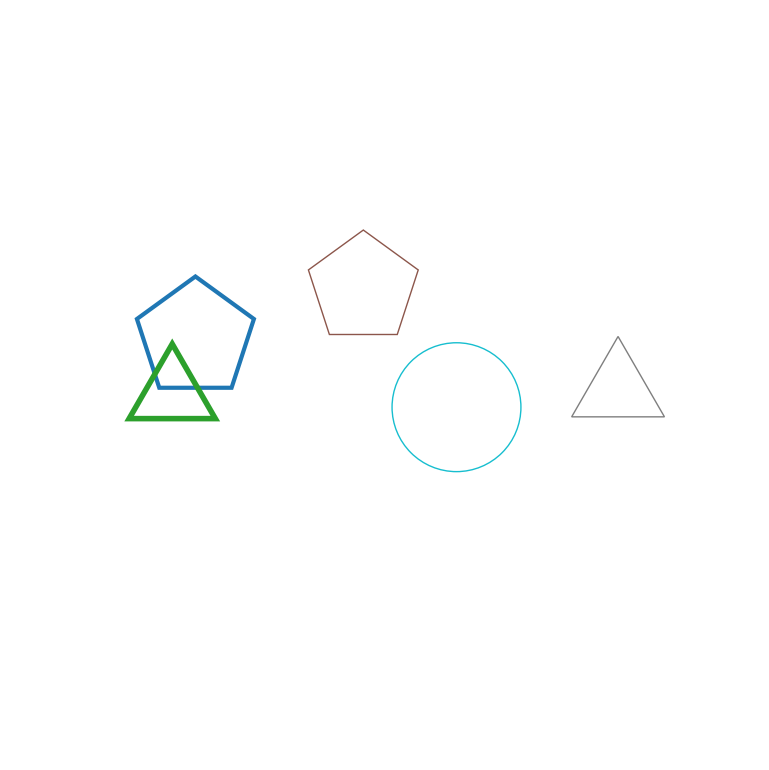[{"shape": "pentagon", "thickness": 1.5, "radius": 0.4, "center": [0.254, 0.561]}, {"shape": "triangle", "thickness": 2, "radius": 0.32, "center": [0.224, 0.489]}, {"shape": "pentagon", "thickness": 0.5, "radius": 0.37, "center": [0.472, 0.626]}, {"shape": "triangle", "thickness": 0.5, "radius": 0.35, "center": [0.803, 0.493]}, {"shape": "circle", "thickness": 0.5, "radius": 0.42, "center": [0.593, 0.471]}]